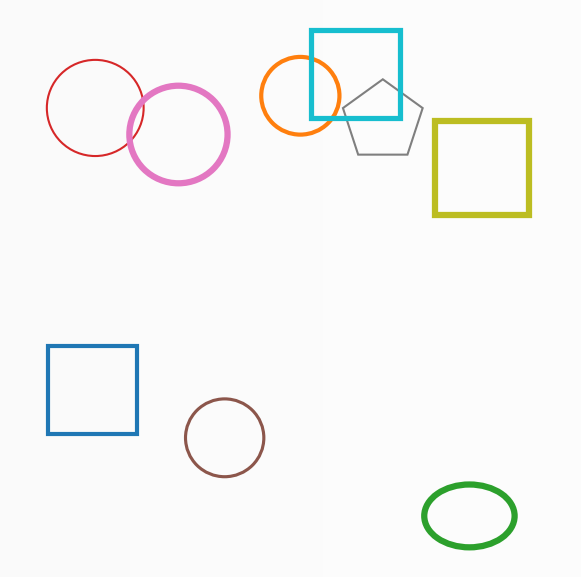[{"shape": "square", "thickness": 2, "radius": 0.38, "center": [0.159, 0.324]}, {"shape": "circle", "thickness": 2, "radius": 0.34, "center": [0.517, 0.833]}, {"shape": "oval", "thickness": 3, "radius": 0.39, "center": [0.808, 0.106]}, {"shape": "circle", "thickness": 1, "radius": 0.42, "center": [0.164, 0.812]}, {"shape": "circle", "thickness": 1.5, "radius": 0.34, "center": [0.387, 0.241]}, {"shape": "circle", "thickness": 3, "radius": 0.42, "center": [0.307, 0.766]}, {"shape": "pentagon", "thickness": 1, "radius": 0.36, "center": [0.659, 0.79]}, {"shape": "square", "thickness": 3, "radius": 0.41, "center": [0.829, 0.708]}, {"shape": "square", "thickness": 2.5, "radius": 0.38, "center": [0.612, 0.871]}]